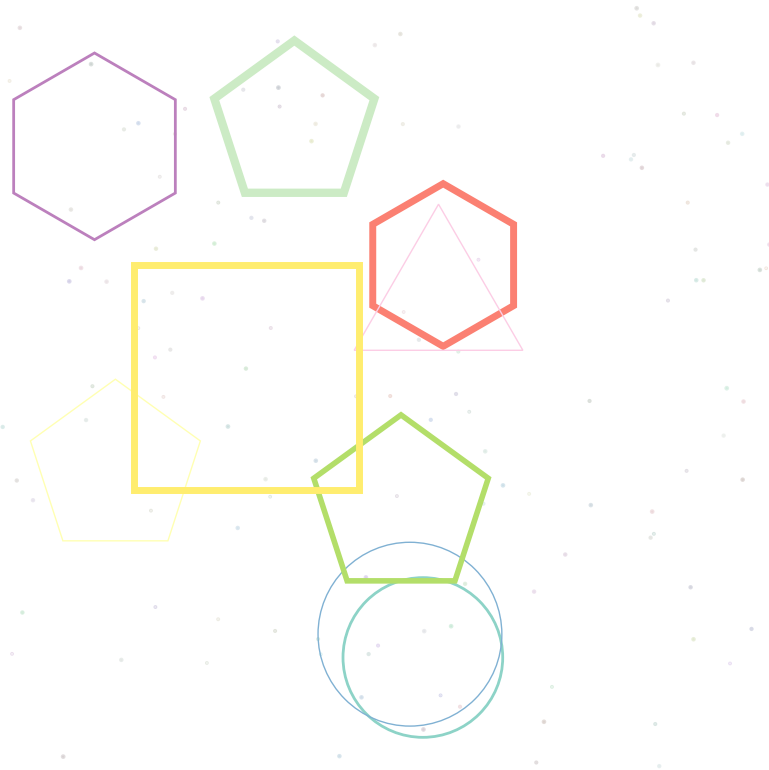[{"shape": "circle", "thickness": 1, "radius": 0.52, "center": [0.549, 0.146]}, {"shape": "pentagon", "thickness": 0.5, "radius": 0.58, "center": [0.15, 0.391]}, {"shape": "hexagon", "thickness": 2.5, "radius": 0.53, "center": [0.576, 0.656]}, {"shape": "circle", "thickness": 0.5, "radius": 0.6, "center": [0.532, 0.176]}, {"shape": "pentagon", "thickness": 2, "radius": 0.6, "center": [0.521, 0.342]}, {"shape": "triangle", "thickness": 0.5, "radius": 0.63, "center": [0.57, 0.608]}, {"shape": "hexagon", "thickness": 1, "radius": 0.61, "center": [0.123, 0.81]}, {"shape": "pentagon", "thickness": 3, "radius": 0.55, "center": [0.382, 0.838]}, {"shape": "square", "thickness": 2.5, "radius": 0.73, "center": [0.321, 0.51]}]